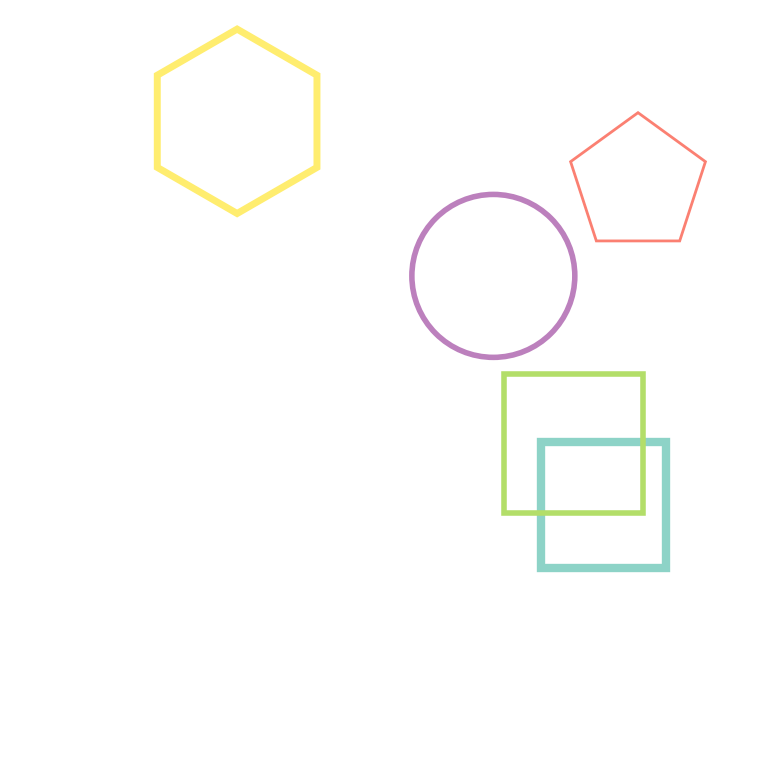[{"shape": "square", "thickness": 3, "radius": 0.41, "center": [0.784, 0.344]}, {"shape": "pentagon", "thickness": 1, "radius": 0.46, "center": [0.829, 0.762]}, {"shape": "square", "thickness": 2, "radius": 0.45, "center": [0.745, 0.424]}, {"shape": "circle", "thickness": 2, "radius": 0.53, "center": [0.641, 0.642]}, {"shape": "hexagon", "thickness": 2.5, "radius": 0.6, "center": [0.308, 0.842]}]